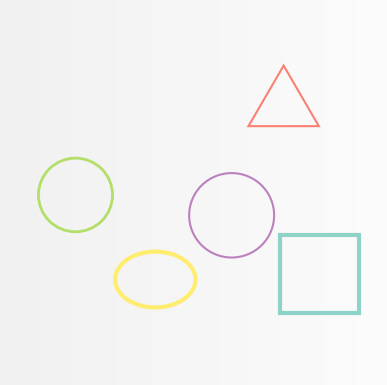[{"shape": "square", "thickness": 3, "radius": 0.51, "center": [0.824, 0.288]}, {"shape": "triangle", "thickness": 1.5, "radius": 0.52, "center": [0.732, 0.725]}, {"shape": "circle", "thickness": 2, "radius": 0.48, "center": [0.195, 0.494]}, {"shape": "circle", "thickness": 1.5, "radius": 0.55, "center": [0.598, 0.441]}, {"shape": "oval", "thickness": 3, "radius": 0.52, "center": [0.401, 0.274]}]